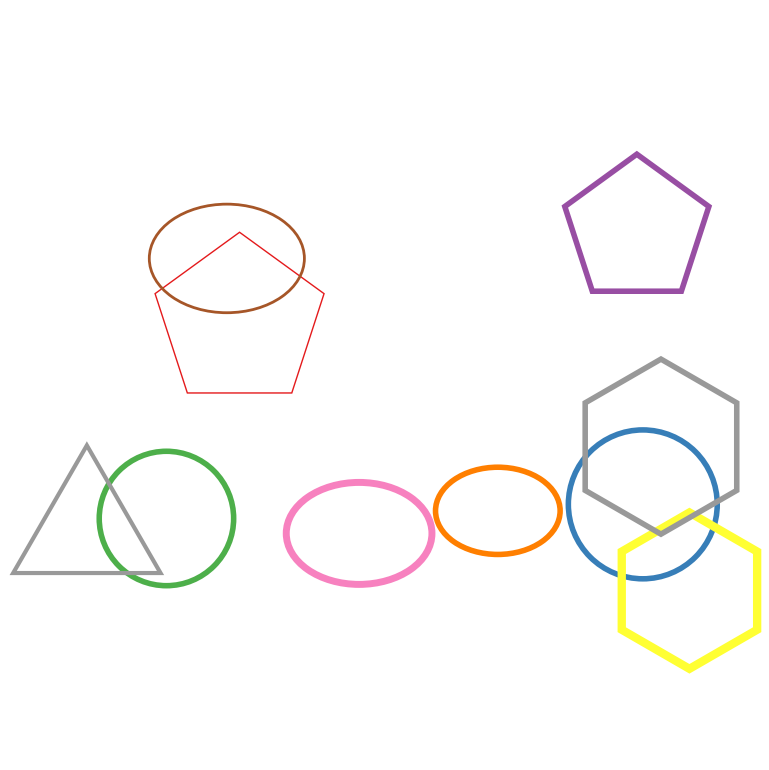[{"shape": "pentagon", "thickness": 0.5, "radius": 0.58, "center": [0.311, 0.583]}, {"shape": "circle", "thickness": 2, "radius": 0.48, "center": [0.835, 0.345]}, {"shape": "circle", "thickness": 2, "radius": 0.44, "center": [0.216, 0.327]}, {"shape": "pentagon", "thickness": 2, "radius": 0.49, "center": [0.827, 0.701]}, {"shape": "oval", "thickness": 2, "radius": 0.4, "center": [0.647, 0.337]}, {"shape": "hexagon", "thickness": 3, "radius": 0.51, "center": [0.895, 0.233]}, {"shape": "oval", "thickness": 1, "radius": 0.5, "center": [0.295, 0.664]}, {"shape": "oval", "thickness": 2.5, "radius": 0.47, "center": [0.466, 0.307]}, {"shape": "hexagon", "thickness": 2, "radius": 0.57, "center": [0.858, 0.42]}, {"shape": "triangle", "thickness": 1.5, "radius": 0.55, "center": [0.113, 0.311]}]